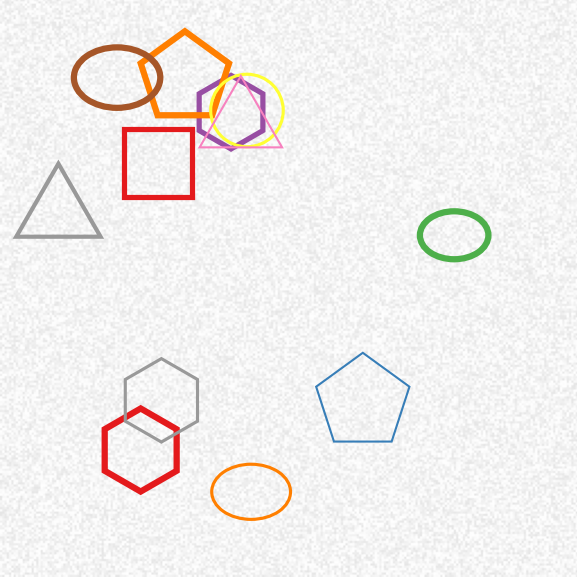[{"shape": "hexagon", "thickness": 3, "radius": 0.36, "center": [0.244, 0.22]}, {"shape": "square", "thickness": 2.5, "radius": 0.29, "center": [0.273, 0.717]}, {"shape": "pentagon", "thickness": 1, "radius": 0.42, "center": [0.628, 0.303]}, {"shape": "oval", "thickness": 3, "radius": 0.3, "center": [0.786, 0.592]}, {"shape": "hexagon", "thickness": 2.5, "radius": 0.32, "center": [0.4, 0.805]}, {"shape": "oval", "thickness": 1.5, "radius": 0.34, "center": [0.435, 0.148]}, {"shape": "pentagon", "thickness": 3, "radius": 0.4, "center": [0.32, 0.865]}, {"shape": "circle", "thickness": 1.5, "radius": 0.31, "center": [0.428, 0.808]}, {"shape": "oval", "thickness": 3, "radius": 0.37, "center": [0.203, 0.865]}, {"shape": "triangle", "thickness": 1, "radius": 0.41, "center": [0.417, 0.785]}, {"shape": "triangle", "thickness": 2, "radius": 0.42, "center": [0.101, 0.631]}, {"shape": "hexagon", "thickness": 1.5, "radius": 0.36, "center": [0.279, 0.306]}]